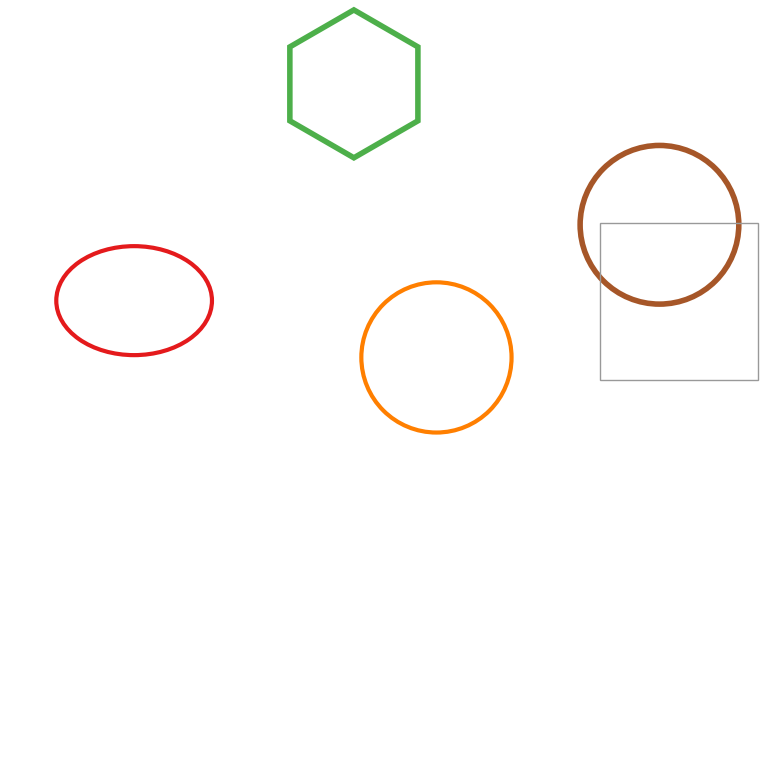[{"shape": "oval", "thickness": 1.5, "radius": 0.51, "center": [0.174, 0.61]}, {"shape": "hexagon", "thickness": 2, "radius": 0.48, "center": [0.46, 0.891]}, {"shape": "circle", "thickness": 1.5, "radius": 0.49, "center": [0.567, 0.536]}, {"shape": "circle", "thickness": 2, "radius": 0.52, "center": [0.856, 0.708]}, {"shape": "square", "thickness": 0.5, "radius": 0.51, "center": [0.882, 0.609]}]